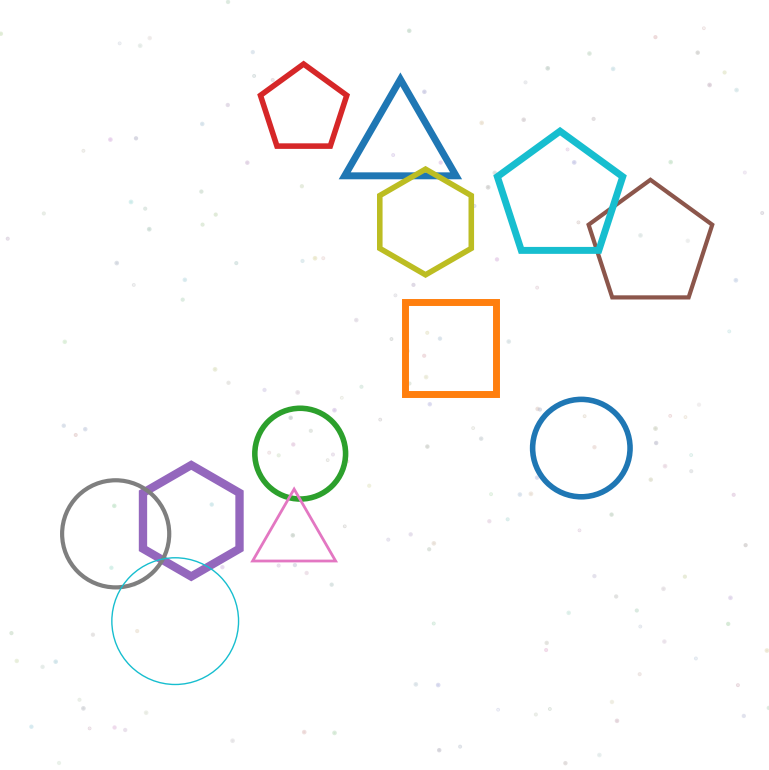[{"shape": "circle", "thickness": 2, "radius": 0.32, "center": [0.755, 0.418]}, {"shape": "triangle", "thickness": 2.5, "radius": 0.42, "center": [0.52, 0.813]}, {"shape": "square", "thickness": 2.5, "radius": 0.3, "center": [0.585, 0.548]}, {"shape": "circle", "thickness": 2, "radius": 0.29, "center": [0.39, 0.411]}, {"shape": "pentagon", "thickness": 2, "radius": 0.29, "center": [0.394, 0.858]}, {"shape": "hexagon", "thickness": 3, "radius": 0.36, "center": [0.248, 0.324]}, {"shape": "pentagon", "thickness": 1.5, "radius": 0.42, "center": [0.845, 0.682]}, {"shape": "triangle", "thickness": 1, "radius": 0.31, "center": [0.382, 0.303]}, {"shape": "circle", "thickness": 1.5, "radius": 0.35, "center": [0.15, 0.307]}, {"shape": "hexagon", "thickness": 2, "radius": 0.34, "center": [0.553, 0.712]}, {"shape": "circle", "thickness": 0.5, "radius": 0.41, "center": [0.228, 0.193]}, {"shape": "pentagon", "thickness": 2.5, "radius": 0.43, "center": [0.727, 0.744]}]